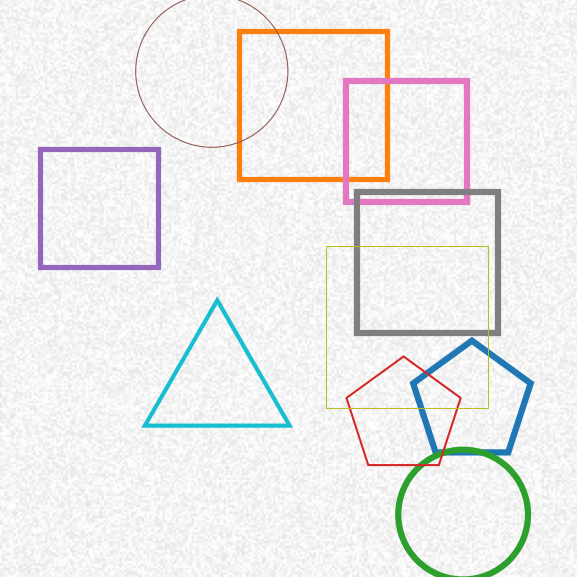[{"shape": "pentagon", "thickness": 3, "radius": 0.53, "center": [0.817, 0.302]}, {"shape": "square", "thickness": 2.5, "radius": 0.64, "center": [0.542, 0.817]}, {"shape": "circle", "thickness": 3, "radius": 0.56, "center": [0.802, 0.108]}, {"shape": "pentagon", "thickness": 1, "radius": 0.52, "center": [0.699, 0.278]}, {"shape": "square", "thickness": 2.5, "radius": 0.51, "center": [0.172, 0.639]}, {"shape": "circle", "thickness": 0.5, "radius": 0.66, "center": [0.367, 0.876]}, {"shape": "square", "thickness": 3, "radius": 0.52, "center": [0.704, 0.754]}, {"shape": "square", "thickness": 3, "radius": 0.61, "center": [0.741, 0.545]}, {"shape": "square", "thickness": 0.5, "radius": 0.7, "center": [0.705, 0.433]}, {"shape": "triangle", "thickness": 2, "radius": 0.72, "center": [0.376, 0.334]}]